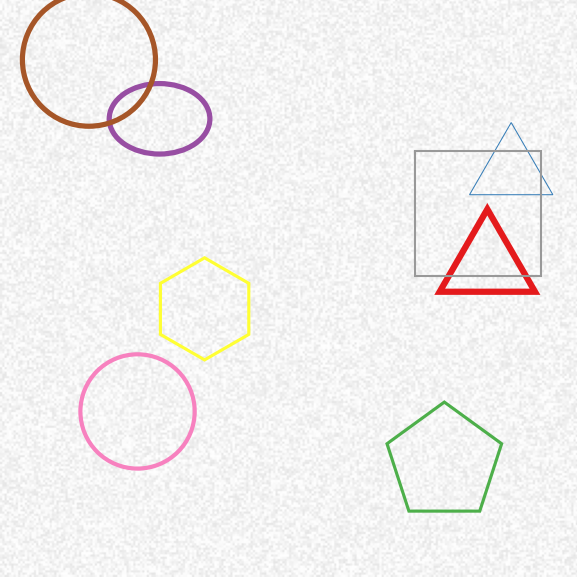[{"shape": "triangle", "thickness": 3, "radius": 0.48, "center": [0.844, 0.542]}, {"shape": "triangle", "thickness": 0.5, "radius": 0.42, "center": [0.885, 0.704]}, {"shape": "pentagon", "thickness": 1.5, "radius": 0.52, "center": [0.769, 0.199]}, {"shape": "oval", "thickness": 2.5, "radius": 0.44, "center": [0.276, 0.793]}, {"shape": "hexagon", "thickness": 1.5, "radius": 0.44, "center": [0.354, 0.464]}, {"shape": "circle", "thickness": 2.5, "radius": 0.58, "center": [0.154, 0.896]}, {"shape": "circle", "thickness": 2, "radius": 0.49, "center": [0.238, 0.287]}, {"shape": "square", "thickness": 1, "radius": 0.54, "center": [0.827, 0.629]}]